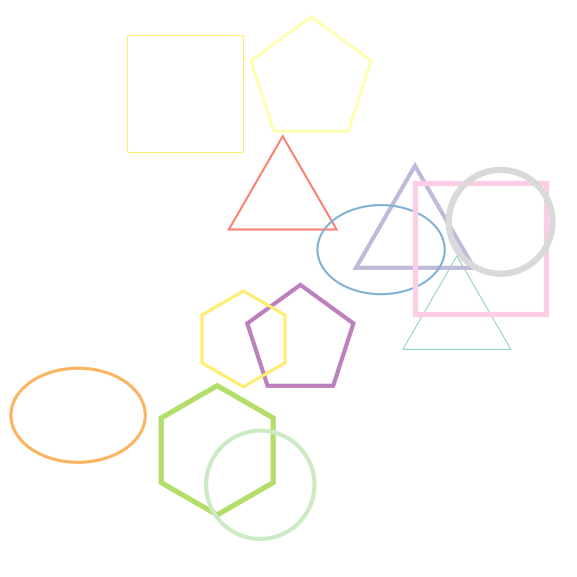[{"shape": "triangle", "thickness": 0.5, "radius": 0.54, "center": [0.791, 0.448]}, {"shape": "pentagon", "thickness": 1.5, "radius": 0.55, "center": [0.539, 0.86]}, {"shape": "triangle", "thickness": 2, "radius": 0.59, "center": [0.719, 0.594]}, {"shape": "triangle", "thickness": 1, "radius": 0.54, "center": [0.49, 0.656]}, {"shape": "oval", "thickness": 1, "radius": 0.55, "center": [0.66, 0.567]}, {"shape": "oval", "thickness": 1.5, "radius": 0.58, "center": [0.135, 0.28]}, {"shape": "hexagon", "thickness": 2.5, "radius": 0.56, "center": [0.376, 0.219]}, {"shape": "square", "thickness": 2.5, "radius": 0.57, "center": [0.832, 0.569]}, {"shape": "circle", "thickness": 3, "radius": 0.45, "center": [0.867, 0.615]}, {"shape": "pentagon", "thickness": 2, "radius": 0.48, "center": [0.52, 0.409]}, {"shape": "circle", "thickness": 2, "radius": 0.47, "center": [0.451, 0.16]}, {"shape": "square", "thickness": 0.5, "radius": 0.5, "center": [0.321, 0.837]}, {"shape": "hexagon", "thickness": 1.5, "radius": 0.41, "center": [0.422, 0.412]}]